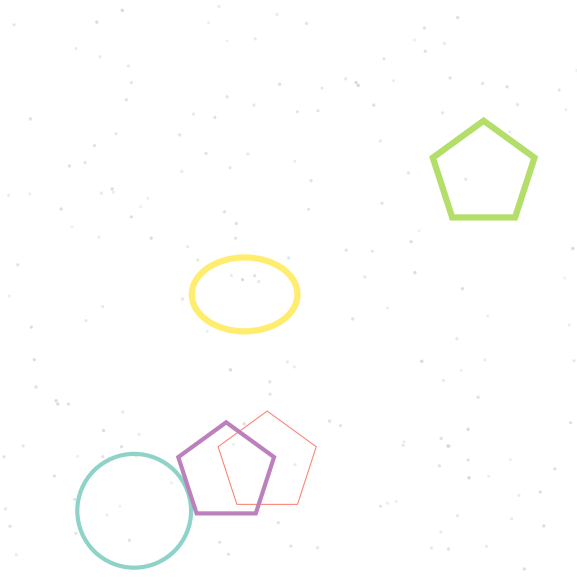[{"shape": "circle", "thickness": 2, "radius": 0.49, "center": [0.232, 0.115]}, {"shape": "pentagon", "thickness": 0.5, "radius": 0.45, "center": [0.463, 0.198]}, {"shape": "pentagon", "thickness": 3, "radius": 0.46, "center": [0.837, 0.697]}, {"shape": "pentagon", "thickness": 2, "radius": 0.44, "center": [0.392, 0.181]}, {"shape": "oval", "thickness": 3, "radius": 0.46, "center": [0.424, 0.489]}]